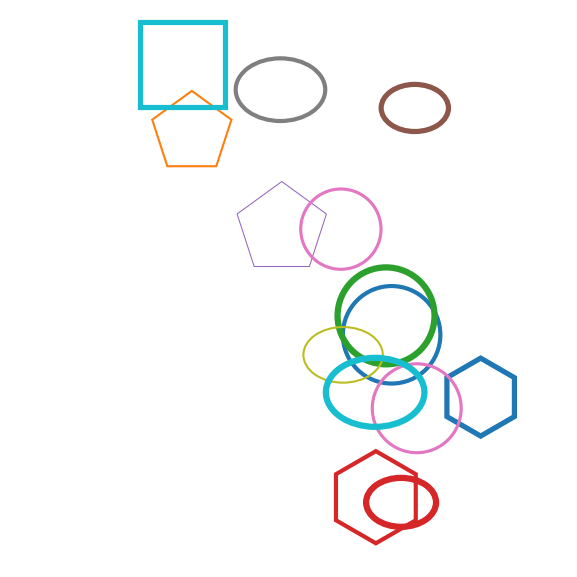[{"shape": "hexagon", "thickness": 2.5, "radius": 0.34, "center": [0.832, 0.311]}, {"shape": "circle", "thickness": 2, "radius": 0.42, "center": [0.678, 0.419]}, {"shape": "pentagon", "thickness": 1, "radius": 0.36, "center": [0.332, 0.77]}, {"shape": "circle", "thickness": 3, "radius": 0.42, "center": [0.668, 0.452]}, {"shape": "oval", "thickness": 3, "radius": 0.3, "center": [0.695, 0.129]}, {"shape": "hexagon", "thickness": 2, "radius": 0.4, "center": [0.651, 0.138]}, {"shape": "pentagon", "thickness": 0.5, "radius": 0.41, "center": [0.488, 0.603]}, {"shape": "oval", "thickness": 2.5, "radius": 0.29, "center": [0.718, 0.812]}, {"shape": "circle", "thickness": 1.5, "radius": 0.38, "center": [0.722, 0.292]}, {"shape": "circle", "thickness": 1.5, "radius": 0.35, "center": [0.59, 0.602]}, {"shape": "oval", "thickness": 2, "radius": 0.39, "center": [0.486, 0.844]}, {"shape": "oval", "thickness": 1, "radius": 0.34, "center": [0.594, 0.385]}, {"shape": "square", "thickness": 2.5, "radius": 0.37, "center": [0.316, 0.887]}, {"shape": "oval", "thickness": 3, "radius": 0.43, "center": [0.65, 0.32]}]